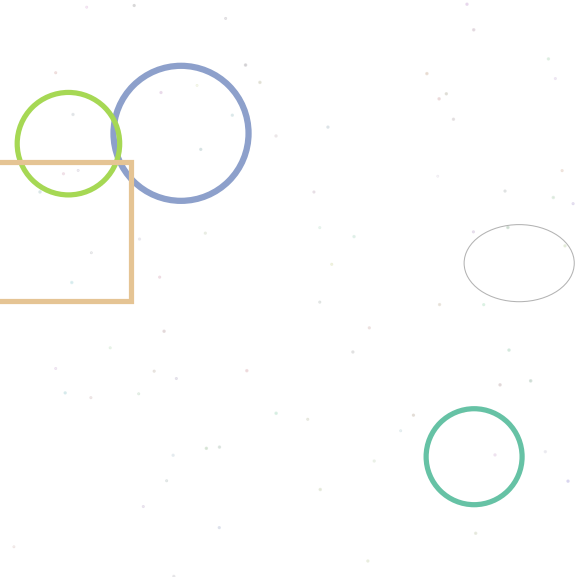[{"shape": "circle", "thickness": 2.5, "radius": 0.42, "center": [0.821, 0.208]}, {"shape": "circle", "thickness": 3, "radius": 0.58, "center": [0.313, 0.768]}, {"shape": "circle", "thickness": 2.5, "radius": 0.44, "center": [0.119, 0.75]}, {"shape": "square", "thickness": 2.5, "radius": 0.6, "center": [0.107, 0.598]}, {"shape": "oval", "thickness": 0.5, "radius": 0.48, "center": [0.899, 0.543]}]